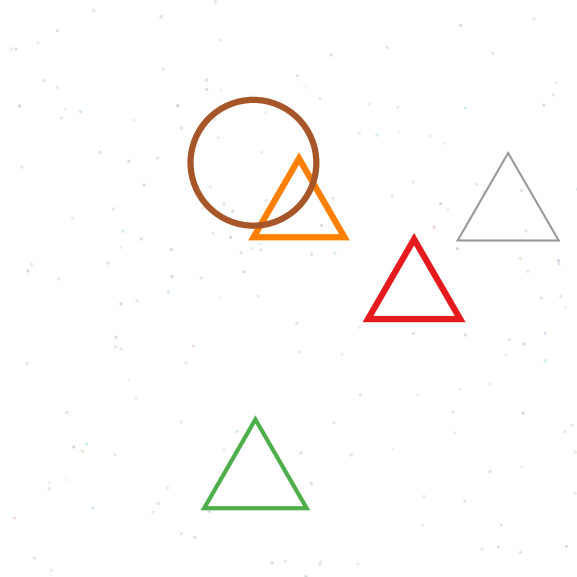[{"shape": "triangle", "thickness": 3, "radius": 0.46, "center": [0.717, 0.493]}, {"shape": "triangle", "thickness": 2, "radius": 0.51, "center": [0.442, 0.17]}, {"shape": "triangle", "thickness": 3, "radius": 0.45, "center": [0.518, 0.634]}, {"shape": "circle", "thickness": 3, "radius": 0.54, "center": [0.439, 0.717]}, {"shape": "triangle", "thickness": 1, "radius": 0.5, "center": [0.88, 0.633]}]